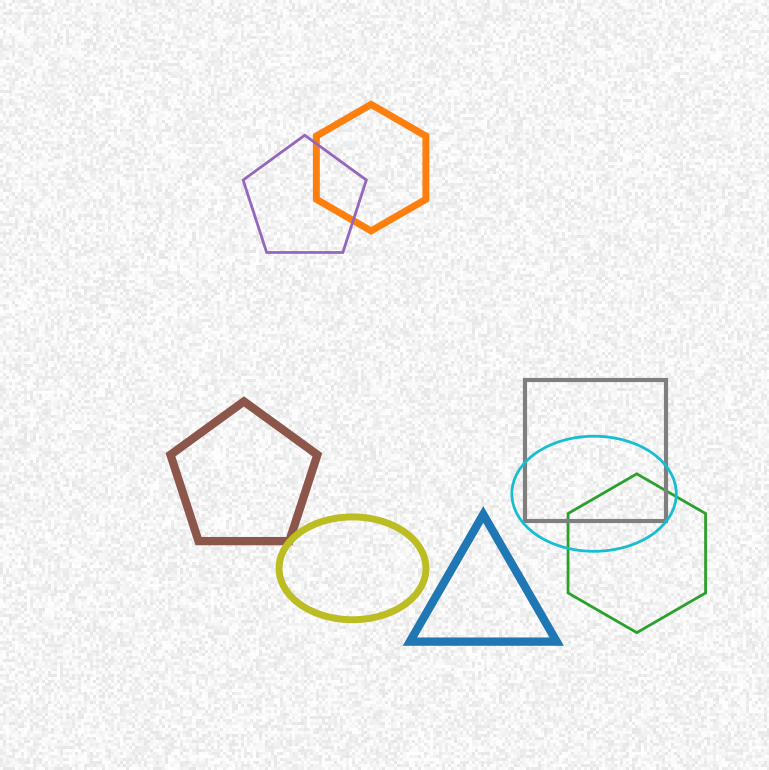[{"shape": "triangle", "thickness": 3, "radius": 0.55, "center": [0.628, 0.222]}, {"shape": "hexagon", "thickness": 2.5, "radius": 0.41, "center": [0.482, 0.782]}, {"shape": "hexagon", "thickness": 1, "radius": 0.52, "center": [0.827, 0.281]}, {"shape": "pentagon", "thickness": 1, "radius": 0.42, "center": [0.396, 0.74]}, {"shape": "pentagon", "thickness": 3, "radius": 0.5, "center": [0.317, 0.378]}, {"shape": "square", "thickness": 1.5, "radius": 0.46, "center": [0.773, 0.415]}, {"shape": "oval", "thickness": 2.5, "radius": 0.48, "center": [0.458, 0.262]}, {"shape": "oval", "thickness": 1, "radius": 0.53, "center": [0.772, 0.359]}]